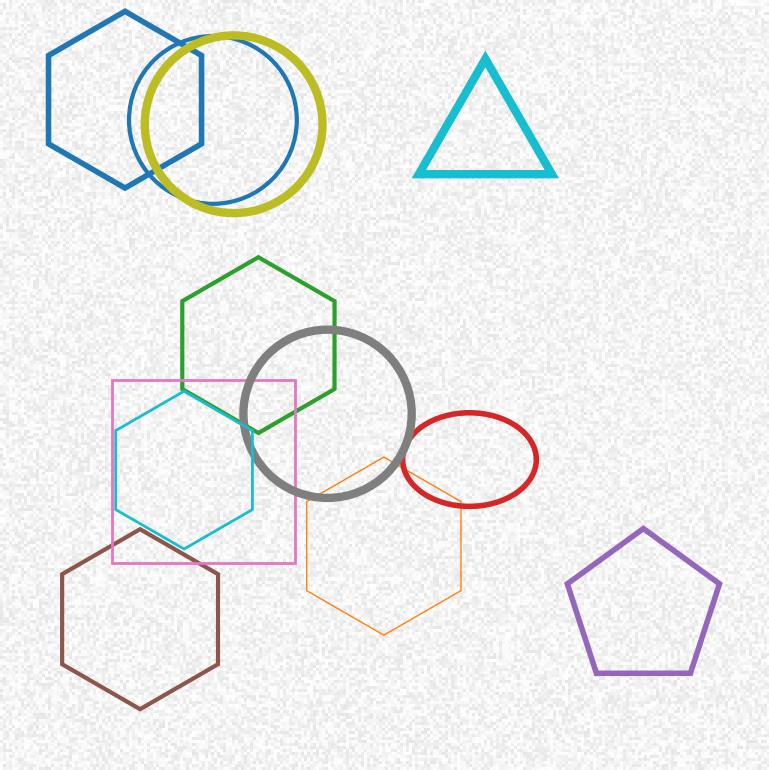[{"shape": "hexagon", "thickness": 2, "radius": 0.57, "center": [0.162, 0.871]}, {"shape": "circle", "thickness": 1.5, "radius": 0.54, "center": [0.277, 0.844]}, {"shape": "hexagon", "thickness": 0.5, "radius": 0.58, "center": [0.499, 0.291]}, {"shape": "hexagon", "thickness": 1.5, "radius": 0.57, "center": [0.336, 0.552]}, {"shape": "oval", "thickness": 2, "radius": 0.43, "center": [0.61, 0.403]}, {"shape": "pentagon", "thickness": 2, "radius": 0.52, "center": [0.836, 0.21]}, {"shape": "hexagon", "thickness": 1.5, "radius": 0.58, "center": [0.182, 0.196]}, {"shape": "square", "thickness": 1, "radius": 0.59, "center": [0.264, 0.388]}, {"shape": "circle", "thickness": 3, "radius": 0.55, "center": [0.425, 0.463]}, {"shape": "circle", "thickness": 3, "radius": 0.58, "center": [0.303, 0.839]}, {"shape": "hexagon", "thickness": 1, "radius": 0.51, "center": [0.239, 0.389]}, {"shape": "triangle", "thickness": 3, "radius": 0.5, "center": [0.63, 0.824]}]